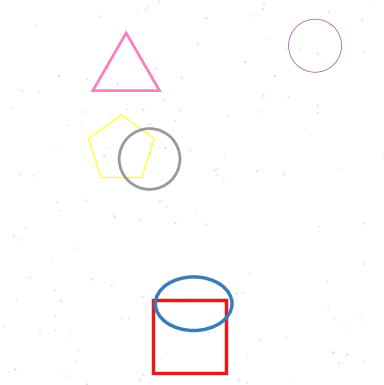[{"shape": "square", "thickness": 2.5, "radius": 0.47, "center": [0.492, 0.125]}, {"shape": "oval", "thickness": 2.5, "radius": 0.5, "center": [0.503, 0.211]}, {"shape": "circle", "thickness": 0.5, "radius": 0.34, "center": [0.818, 0.881]}, {"shape": "pentagon", "thickness": 1, "radius": 0.45, "center": [0.315, 0.612]}, {"shape": "triangle", "thickness": 2, "radius": 0.5, "center": [0.328, 0.815]}, {"shape": "circle", "thickness": 2, "radius": 0.39, "center": [0.388, 0.587]}]